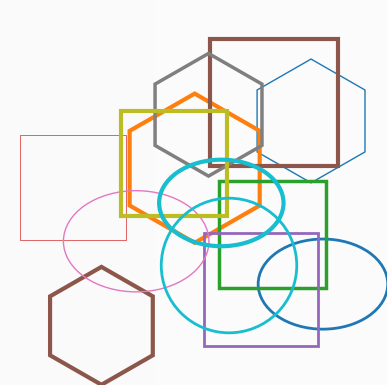[{"shape": "hexagon", "thickness": 1, "radius": 0.8, "center": [0.803, 0.686]}, {"shape": "oval", "thickness": 2, "radius": 0.84, "center": [0.833, 0.262]}, {"shape": "hexagon", "thickness": 3, "radius": 0.97, "center": [0.502, 0.563]}, {"shape": "square", "thickness": 2.5, "radius": 0.69, "center": [0.703, 0.391]}, {"shape": "square", "thickness": 0.5, "radius": 0.68, "center": [0.188, 0.513]}, {"shape": "square", "thickness": 2, "radius": 0.74, "center": [0.673, 0.249]}, {"shape": "hexagon", "thickness": 3, "radius": 0.77, "center": [0.262, 0.154]}, {"shape": "square", "thickness": 3, "radius": 0.83, "center": [0.707, 0.734]}, {"shape": "oval", "thickness": 1, "radius": 0.94, "center": [0.351, 0.373]}, {"shape": "hexagon", "thickness": 2.5, "radius": 0.8, "center": [0.538, 0.702]}, {"shape": "square", "thickness": 3, "radius": 0.68, "center": [0.449, 0.576]}, {"shape": "circle", "thickness": 2, "radius": 0.87, "center": [0.591, 0.31]}, {"shape": "oval", "thickness": 3, "radius": 0.8, "center": [0.571, 0.473]}]